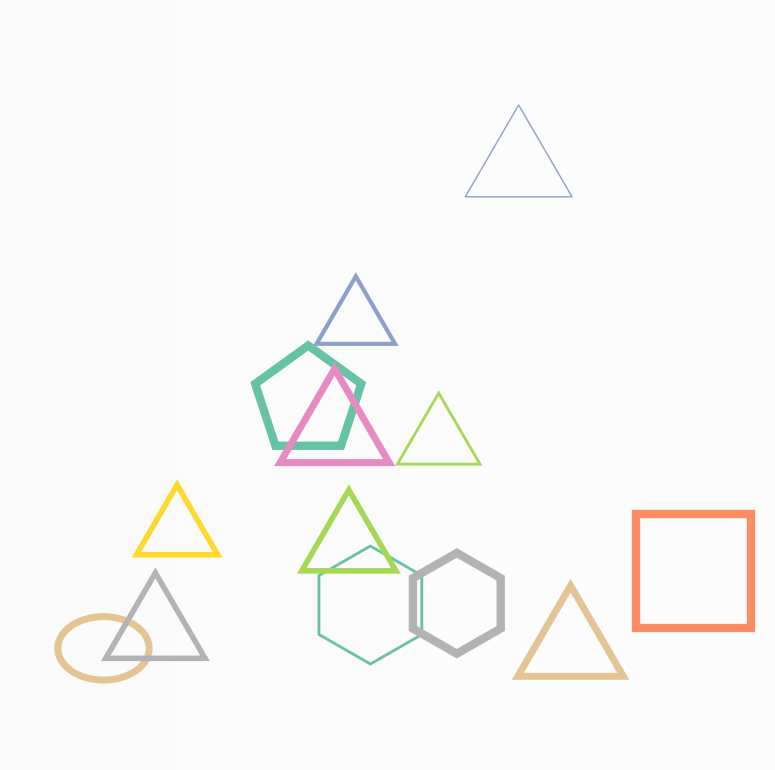[{"shape": "hexagon", "thickness": 1, "radius": 0.38, "center": [0.478, 0.214]}, {"shape": "pentagon", "thickness": 3, "radius": 0.36, "center": [0.398, 0.479]}, {"shape": "square", "thickness": 3, "radius": 0.37, "center": [0.894, 0.258]}, {"shape": "triangle", "thickness": 1.5, "radius": 0.29, "center": [0.459, 0.583]}, {"shape": "triangle", "thickness": 0.5, "radius": 0.4, "center": [0.669, 0.784]}, {"shape": "triangle", "thickness": 2.5, "radius": 0.41, "center": [0.432, 0.44]}, {"shape": "triangle", "thickness": 1, "radius": 0.31, "center": [0.566, 0.428]}, {"shape": "triangle", "thickness": 2, "radius": 0.35, "center": [0.45, 0.294]}, {"shape": "triangle", "thickness": 2, "radius": 0.3, "center": [0.228, 0.31]}, {"shape": "oval", "thickness": 2.5, "radius": 0.29, "center": [0.134, 0.158]}, {"shape": "triangle", "thickness": 2.5, "radius": 0.39, "center": [0.736, 0.161]}, {"shape": "hexagon", "thickness": 3, "radius": 0.33, "center": [0.589, 0.216]}, {"shape": "triangle", "thickness": 2, "radius": 0.37, "center": [0.201, 0.182]}]